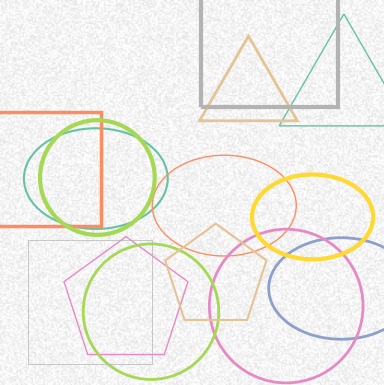[{"shape": "oval", "thickness": 1.5, "radius": 0.93, "center": [0.249, 0.536]}, {"shape": "triangle", "thickness": 1, "radius": 0.97, "center": [0.893, 0.77]}, {"shape": "square", "thickness": 2.5, "radius": 0.74, "center": [0.114, 0.561]}, {"shape": "oval", "thickness": 1, "radius": 0.93, "center": [0.583, 0.466]}, {"shape": "oval", "thickness": 2, "radius": 0.94, "center": [0.886, 0.251]}, {"shape": "pentagon", "thickness": 1, "radius": 0.85, "center": [0.327, 0.216]}, {"shape": "circle", "thickness": 2, "radius": 1.0, "center": [0.743, 0.205]}, {"shape": "circle", "thickness": 3, "radius": 0.74, "center": [0.253, 0.539]}, {"shape": "circle", "thickness": 2, "radius": 0.88, "center": [0.392, 0.19]}, {"shape": "oval", "thickness": 3, "radius": 0.79, "center": [0.812, 0.437]}, {"shape": "triangle", "thickness": 2, "radius": 0.73, "center": [0.645, 0.76]}, {"shape": "pentagon", "thickness": 1.5, "radius": 0.69, "center": [0.561, 0.281]}, {"shape": "square", "thickness": 0.5, "radius": 0.8, "center": [0.234, 0.216]}, {"shape": "square", "thickness": 3, "radius": 0.89, "center": [0.701, 0.9]}]